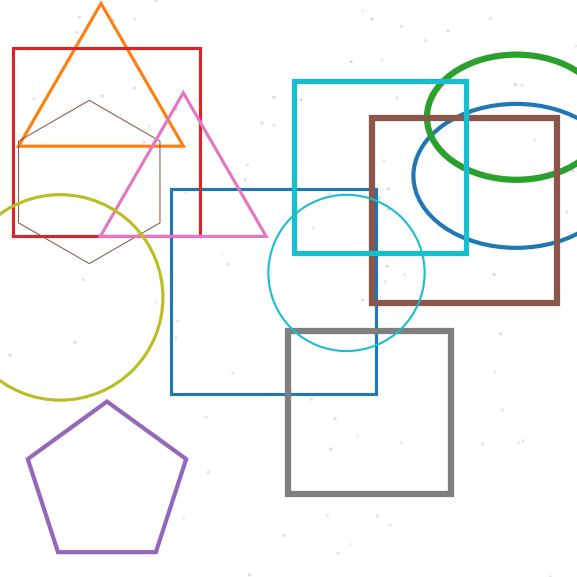[{"shape": "square", "thickness": 1.5, "radius": 0.89, "center": [0.474, 0.494]}, {"shape": "oval", "thickness": 2, "radius": 0.89, "center": [0.894, 0.695]}, {"shape": "triangle", "thickness": 1.5, "radius": 0.82, "center": [0.175, 0.828]}, {"shape": "oval", "thickness": 3, "radius": 0.77, "center": [0.894, 0.796]}, {"shape": "square", "thickness": 1.5, "radius": 0.81, "center": [0.184, 0.753]}, {"shape": "pentagon", "thickness": 2, "radius": 0.72, "center": [0.185, 0.16]}, {"shape": "square", "thickness": 3, "radius": 0.8, "center": [0.805, 0.635]}, {"shape": "hexagon", "thickness": 0.5, "radius": 0.71, "center": [0.155, 0.684]}, {"shape": "triangle", "thickness": 1.5, "radius": 0.83, "center": [0.317, 0.673]}, {"shape": "square", "thickness": 3, "radius": 0.7, "center": [0.64, 0.285]}, {"shape": "circle", "thickness": 1.5, "radius": 0.89, "center": [0.104, 0.484]}, {"shape": "square", "thickness": 2.5, "radius": 0.74, "center": [0.658, 0.71]}, {"shape": "circle", "thickness": 1, "radius": 0.68, "center": [0.6, 0.526]}]